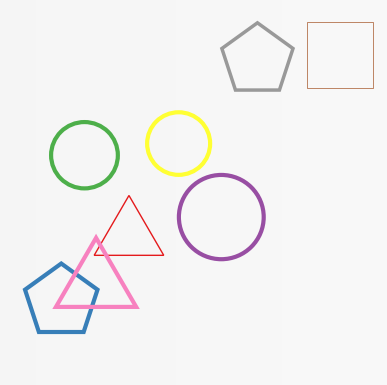[{"shape": "triangle", "thickness": 1, "radius": 0.52, "center": [0.333, 0.389]}, {"shape": "pentagon", "thickness": 3, "radius": 0.49, "center": [0.158, 0.217]}, {"shape": "circle", "thickness": 3, "radius": 0.43, "center": [0.218, 0.597]}, {"shape": "circle", "thickness": 3, "radius": 0.55, "center": [0.571, 0.436]}, {"shape": "circle", "thickness": 3, "radius": 0.41, "center": [0.461, 0.627]}, {"shape": "square", "thickness": 0.5, "radius": 0.43, "center": [0.877, 0.857]}, {"shape": "triangle", "thickness": 3, "radius": 0.6, "center": [0.248, 0.263]}, {"shape": "pentagon", "thickness": 2.5, "radius": 0.48, "center": [0.664, 0.844]}]